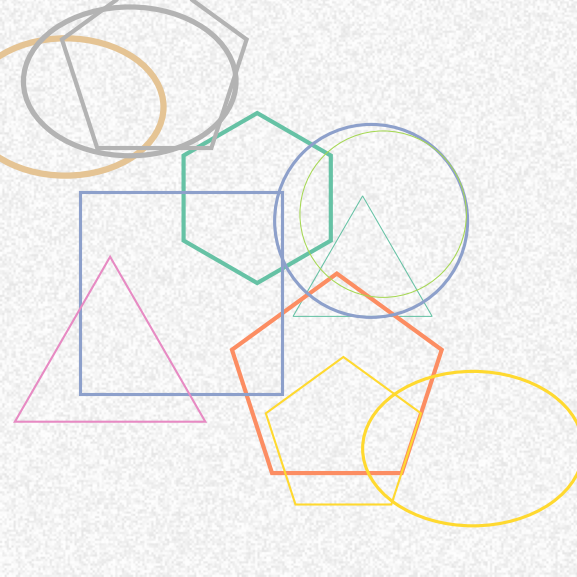[{"shape": "hexagon", "thickness": 2, "radius": 0.74, "center": [0.445, 0.656]}, {"shape": "triangle", "thickness": 0.5, "radius": 0.7, "center": [0.628, 0.521]}, {"shape": "pentagon", "thickness": 2, "radius": 0.95, "center": [0.583, 0.334]}, {"shape": "circle", "thickness": 1.5, "radius": 0.84, "center": [0.643, 0.617]}, {"shape": "square", "thickness": 1.5, "radius": 0.87, "center": [0.314, 0.493]}, {"shape": "triangle", "thickness": 1, "radius": 0.95, "center": [0.191, 0.364]}, {"shape": "circle", "thickness": 0.5, "radius": 0.72, "center": [0.663, 0.628]}, {"shape": "oval", "thickness": 1.5, "radius": 0.96, "center": [0.819, 0.222]}, {"shape": "pentagon", "thickness": 1, "radius": 0.71, "center": [0.595, 0.24]}, {"shape": "oval", "thickness": 3, "radius": 0.85, "center": [0.113, 0.814]}, {"shape": "pentagon", "thickness": 2, "radius": 0.84, "center": [0.267, 0.879]}, {"shape": "oval", "thickness": 2.5, "radius": 0.92, "center": [0.225, 0.858]}]